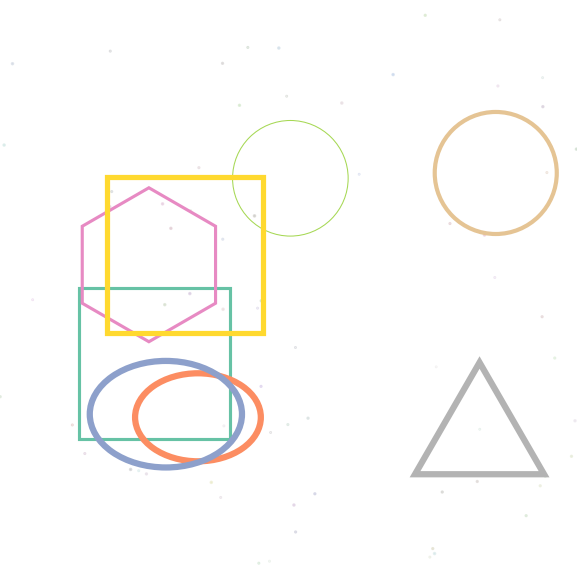[{"shape": "square", "thickness": 1.5, "radius": 0.66, "center": [0.268, 0.37]}, {"shape": "oval", "thickness": 3, "radius": 0.54, "center": [0.343, 0.277]}, {"shape": "oval", "thickness": 3, "radius": 0.66, "center": [0.287, 0.282]}, {"shape": "hexagon", "thickness": 1.5, "radius": 0.67, "center": [0.258, 0.541]}, {"shape": "circle", "thickness": 0.5, "radius": 0.5, "center": [0.503, 0.69]}, {"shape": "square", "thickness": 2.5, "radius": 0.67, "center": [0.32, 0.558]}, {"shape": "circle", "thickness": 2, "radius": 0.53, "center": [0.858, 0.7]}, {"shape": "triangle", "thickness": 3, "radius": 0.64, "center": [0.83, 0.242]}]